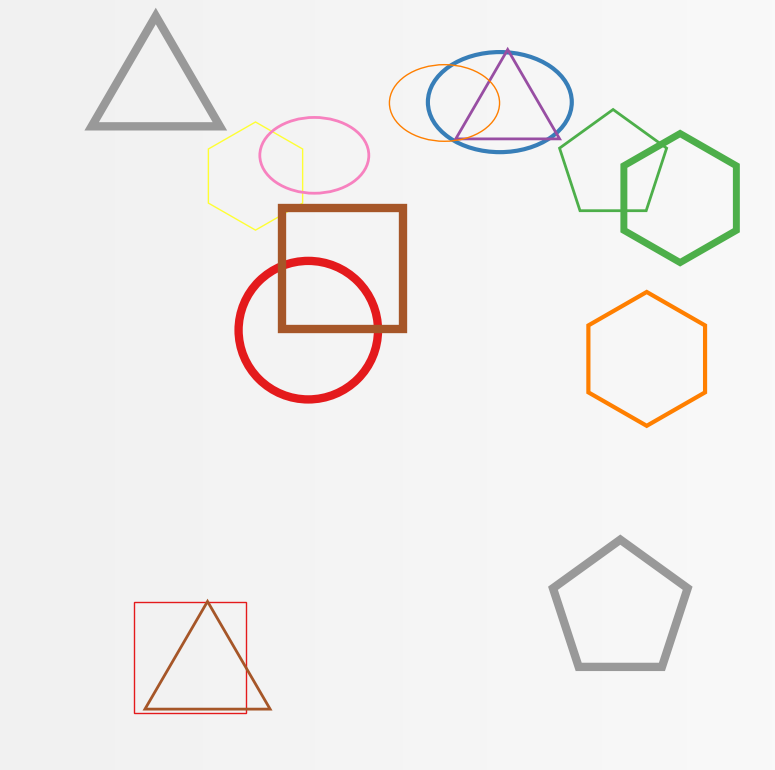[{"shape": "square", "thickness": 0.5, "radius": 0.36, "center": [0.245, 0.146]}, {"shape": "circle", "thickness": 3, "radius": 0.45, "center": [0.398, 0.571]}, {"shape": "oval", "thickness": 1.5, "radius": 0.46, "center": [0.645, 0.867]}, {"shape": "pentagon", "thickness": 1, "radius": 0.36, "center": [0.791, 0.785]}, {"shape": "hexagon", "thickness": 2.5, "radius": 0.42, "center": [0.878, 0.743]}, {"shape": "triangle", "thickness": 1, "radius": 0.39, "center": [0.655, 0.858]}, {"shape": "oval", "thickness": 0.5, "radius": 0.36, "center": [0.574, 0.866]}, {"shape": "hexagon", "thickness": 1.5, "radius": 0.43, "center": [0.834, 0.534]}, {"shape": "hexagon", "thickness": 0.5, "radius": 0.35, "center": [0.33, 0.771]}, {"shape": "square", "thickness": 3, "radius": 0.39, "center": [0.442, 0.651]}, {"shape": "triangle", "thickness": 1, "radius": 0.47, "center": [0.268, 0.126]}, {"shape": "oval", "thickness": 1, "radius": 0.35, "center": [0.406, 0.798]}, {"shape": "pentagon", "thickness": 3, "radius": 0.46, "center": [0.8, 0.208]}, {"shape": "triangle", "thickness": 3, "radius": 0.48, "center": [0.201, 0.884]}]